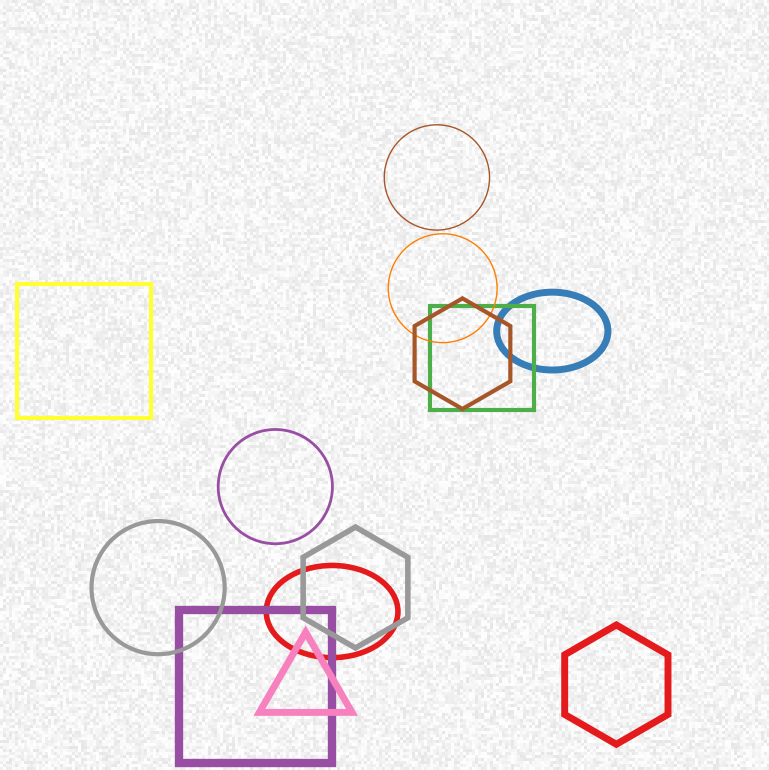[{"shape": "oval", "thickness": 2, "radius": 0.43, "center": [0.431, 0.206]}, {"shape": "hexagon", "thickness": 2.5, "radius": 0.39, "center": [0.8, 0.111]}, {"shape": "oval", "thickness": 2.5, "radius": 0.36, "center": [0.717, 0.57]}, {"shape": "square", "thickness": 1.5, "radius": 0.34, "center": [0.626, 0.535]}, {"shape": "square", "thickness": 3, "radius": 0.5, "center": [0.332, 0.108]}, {"shape": "circle", "thickness": 1, "radius": 0.37, "center": [0.358, 0.368]}, {"shape": "circle", "thickness": 0.5, "radius": 0.35, "center": [0.575, 0.626]}, {"shape": "square", "thickness": 1.5, "radius": 0.44, "center": [0.108, 0.544]}, {"shape": "hexagon", "thickness": 1.5, "radius": 0.36, "center": [0.601, 0.541]}, {"shape": "circle", "thickness": 0.5, "radius": 0.34, "center": [0.567, 0.77]}, {"shape": "triangle", "thickness": 2.5, "radius": 0.35, "center": [0.397, 0.11]}, {"shape": "hexagon", "thickness": 2, "radius": 0.39, "center": [0.462, 0.237]}, {"shape": "circle", "thickness": 1.5, "radius": 0.43, "center": [0.205, 0.237]}]